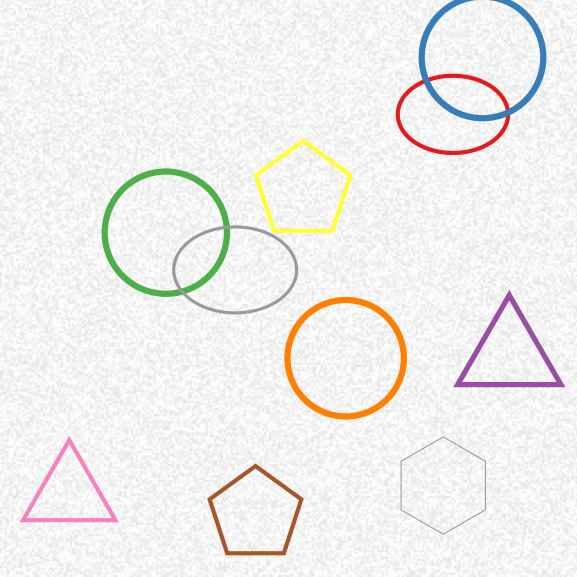[{"shape": "oval", "thickness": 2, "radius": 0.48, "center": [0.784, 0.801]}, {"shape": "circle", "thickness": 3, "radius": 0.53, "center": [0.835, 0.9]}, {"shape": "circle", "thickness": 3, "radius": 0.53, "center": [0.287, 0.596]}, {"shape": "triangle", "thickness": 2.5, "radius": 0.52, "center": [0.882, 0.385]}, {"shape": "circle", "thickness": 3, "radius": 0.5, "center": [0.599, 0.379]}, {"shape": "pentagon", "thickness": 2, "radius": 0.43, "center": [0.525, 0.669]}, {"shape": "pentagon", "thickness": 2, "radius": 0.42, "center": [0.442, 0.109]}, {"shape": "triangle", "thickness": 2, "radius": 0.46, "center": [0.12, 0.145]}, {"shape": "oval", "thickness": 1.5, "radius": 0.53, "center": [0.407, 0.532]}, {"shape": "hexagon", "thickness": 0.5, "radius": 0.42, "center": [0.768, 0.158]}]